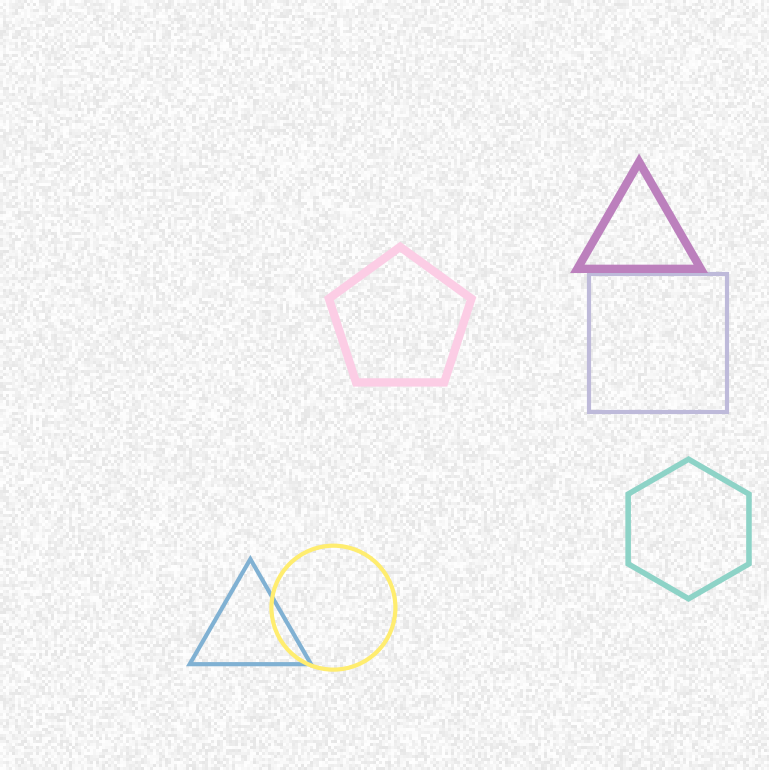[{"shape": "hexagon", "thickness": 2, "radius": 0.45, "center": [0.894, 0.313]}, {"shape": "square", "thickness": 1.5, "radius": 0.45, "center": [0.855, 0.555]}, {"shape": "triangle", "thickness": 1.5, "radius": 0.45, "center": [0.325, 0.183]}, {"shape": "pentagon", "thickness": 3, "radius": 0.49, "center": [0.52, 0.582]}, {"shape": "triangle", "thickness": 3, "radius": 0.46, "center": [0.83, 0.697]}, {"shape": "circle", "thickness": 1.5, "radius": 0.4, "center": [0.433, 0.211]}]